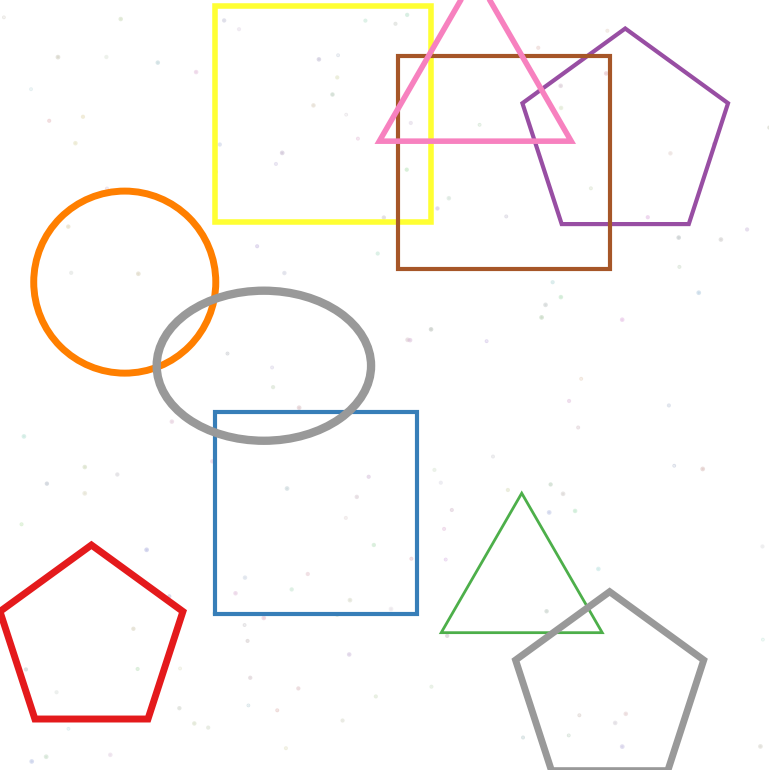[{"shape": "pentagon", "thickness": 2.5, "radius": 0.62, "center": [0.119, 0.167]}, {"shape": "square", "thickness": 1.5, "radius": 0.65, "center": [0.41, 0.334]}, {"shape": "triangle", "thickness": 1, "radius": 0.6, "center": [0.678, 0.239]}, {"shape": "pentagon", "thickness": 1.5, "radius": 0.7, "center": [0.812, 0.823]}, {"shape": "circle", "thickness": 2.5, "radius": 0.59, "center": [0.162, 0.634]}, {"shape": "square", "thickness": 2, "radius": 0.7, "center": [0.419, 0.852]}, {"shape": "square", "thickness": 1.5, "radius": 0.69, "center": [0.654, 0.789]}, {"shape": "triangle", "thickness": 2, "radius": 0.72, "center": [0.617, 0.889]}, {"shape": "pentagon", "thickness": 2.5, "radius": 0.64, "center": [0.792, 0.103]}, {"shape": "oval", "thickness": 3, "radius": 0.7, "center": [0.343, 0.525]}]